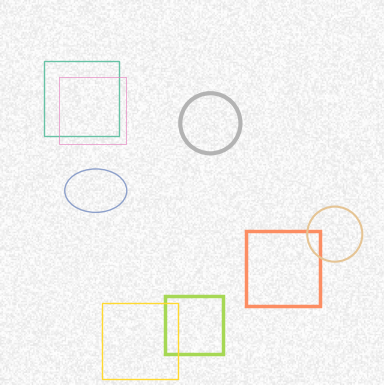[{"shape": "square", "thickness": 1, "radius": 0.49, "center": [0.212, 0.744]}, {"shape": "square", "thickness": 2.5, "radius": 0.48, "center": [0.735, 0.303]}, {"shape": "oval", "thickness": 1, "radius": 0.4, "center": [0.249, 0.505]}, {"shape": "square", "thickness": 0.5, "radius": 0.43, "center": [0.24, 0.713]}, {"shape": "square", "thickness": 2.5, "radius": 0.38, "center": [0.504, 0.155]}, {"shape": "square", "thickness": 1, "radius": 0.49, "center": [0.363, 0.114]}, {"shape": "circle", "thickness": 1.5, "radius": 0.36, "center": [0.87, 0.392]}, {"shape": "circle", "thickness": 3, "radius": 0.39, "center": [0.546, 0.68]}]